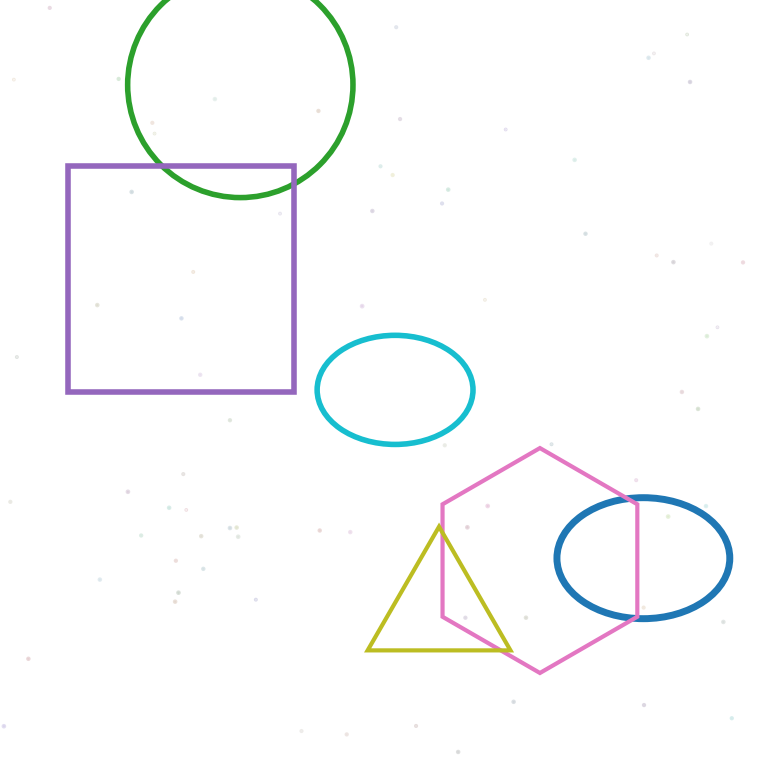[{"shape": "oval", "thickness": 2.5, "radius": 0.56, "center": [0.836, 0.275]}, {"shape": "circle", "thickness": 2, "radius": 0.73, "center": [0.312, 0.89]}, {"shape": "square", "thickness": 2, "radius": 0.73, "center": [0.235, 0.637]}, {"shape": "hexagon", "thickness": 1.5, "radius": 0.73, "center": [0.701, 0.272]}, {"shape": "triangle", "thickness": 1.5, "radius": 0.54, "center": [0.57, 0.209]}, {"shape": "oval", "thickness": 2, "radius": 0.51, "center": [0.513, 0.494]}]